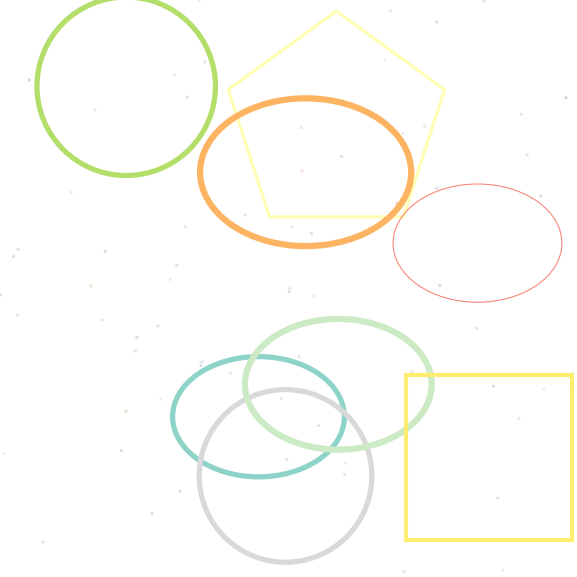[{"shape": "oval", "thickness": 2.5, "radius": 0.74, "center": [0.448, 0.278]}, {"shape": "pentagon", "thickness": 1.5, "radius": 0.98, "center": [0.583, 0.783]}, {"shape": "oval", "thickness": 0.5, "radius": 0.73, "center": [0.827, 0.578]}, {"shape": "oval", "thickness": 3, "radius": 0.91, "center": [0.529, 0.701]}, {"shape": "circle", "thickness": 2.5, "radius": 0.77, "center": [0.219, 0.85]}, {"shape": "circle", "thickness": 2.5, "radius": 0.75, "center": [0.494, 0.175]}, {"shape": "oval", "thickness": 3, "radius": 0.81, "center": [0.586, 0.334]}, {"shape": "square", "thickness": 2, "radius": 0.72, "center": [0.846, 0.207]}]